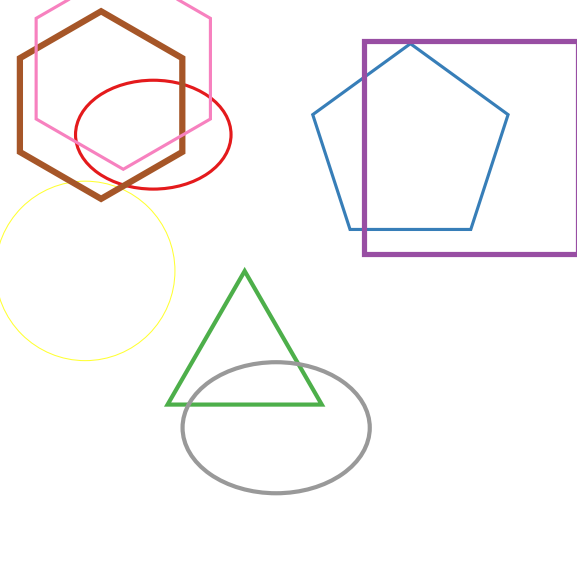[{"shape": "oval", "thickness": 1.5, "radius": 0.67, "center": [0.265, 0.766]}, {"shape": "pentagon", "thickness": 1.5, "radius": 0.89, "center": [0.711, 0.746]}, {"shape": "triangle", "thickness": 2, "radius": 0.77, "center": [0.424, 0.376]}, {"shape": "square", "thickness": 2.5, "radius": 0.92, "center": [0.815, 0.744]}, {"shape": "circle", "thickness": 0.5, "radius": 0.78, "center": [0.148, 0.53]}, {"shape": "hexagon", "thickness": 3, "radius": 0.81, "center": [0.175, 0.817]}, {"shape": "hexagon", "thickness": 1.5, "radius": 0.87, "center": [0.213, 0.88]}, {"shape": "oval", "thickness": 2, "radius": 0.81, "center": [0.478, 0.258]}]